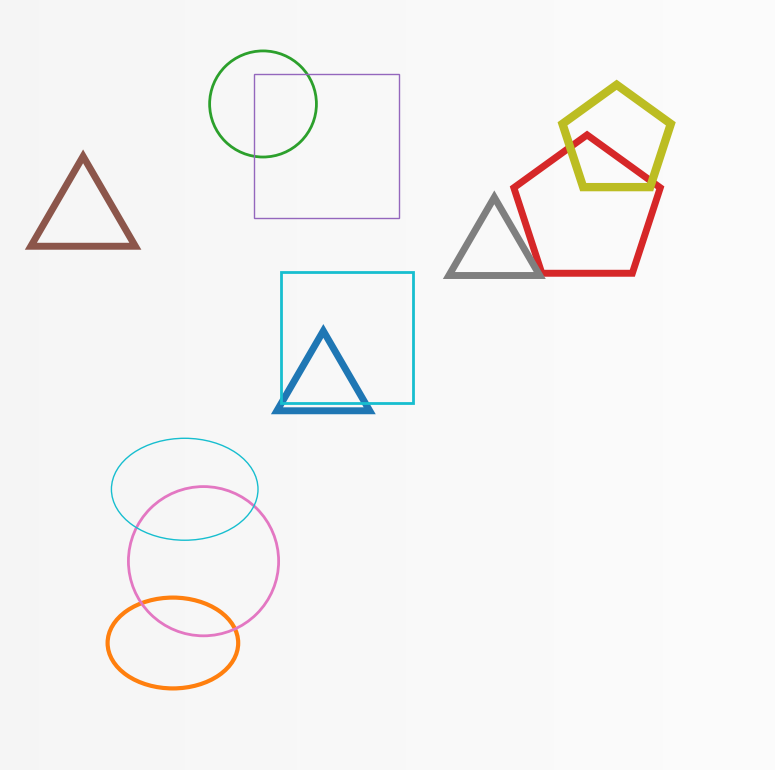[{"shape": "triangle", "thickness": 2.5, "radius": 0.35, "center": [0.417, 0.501]}, {"shape": "oval", "thickness": 1.5, "radius": 0.42, "center": [0.223, 0.165]}, {"shape": "circle", "thickness": 1, "radius": 0.34, "center": [0.339, 0.865]}, {"shape": "pentagon", "thickness": 2.5, "radius": 0.5, "center": [0.758, 0.725]}, {"shape": "square", "thickness": 0.5, "radius": 0.47, "center": [0.421, 0.81]}, {"shape": "triangle", "thickness": 2.5, "radius": 0.39, "center": [0.107, 0.719]}, {"shape": "circle", "thickness": 1, "radius": 0.48, "center": [0.263, 0.271]}, {"shape": "triangle", "thickness": 2.5, "radius": 0.34, "center": [0.638, 0.676]}, {"shape": "pentagon", "thickness": 3, "radius": 0.37, "center": [0.796, 0.816]}, {"shape": "oval", "thickness": 0.5, "radius": 0.47, "center": [0.238, 0.365]}, {"shape": "square", "thickness": 1, "radius": 0.42, "center": [0.448, 0.562]}]